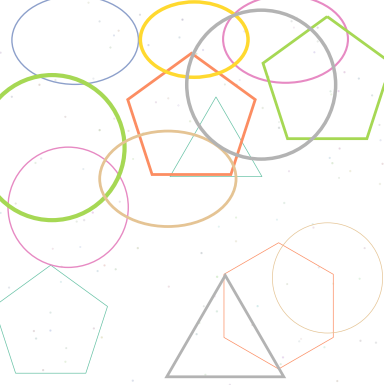[{"shape": "pentagon", "thickness": 0.5, "radius": 0.78, "center": [0.132, 0.156]}, {"shape": "triangle", "thickness": 0.5, "radius": 0.69, "center": [0.561, 0.61]}, {"shape": "hexagon", "thickness": 0.5, "radius": 0.82, "center": [0.724, 0.206]}, {"shape": "pentagon", "thickness": 2, "radius": 0.87, "center": [0.497, 0.688]}, {"shape": "oval", "thickness": 1, "radius": 0.82, "center": [0.195, 0.896]}, {"shape": "oval", "thickness": 1.5, "radius": 0.81, "center": [0.742, 0.898]}, {"shape": "circle", "thickness": 1, "radius": 0.78, "center": [0.177, 0.462]}, {"shape": "pentagon", "thickness": 2, "radius": 0.88, "center": [0.85, 0.782]}, {"shape": "circle", "thickness": 3, "radius": 0.94, "center": [0.135, 0.617]}, {"shape": "oval", "thickness": 2.5, "radius": 0.7, "center": [0.504, 0.897]}, {"shape": "circle", "thickness": 0.5, "radius": 0.72, "center": [0.851, 0.278]}, {"shape": "oval", "thickness": 2, "radius": 0.89, "center": [0.436, 0.536]}, {"shape": "circle", "thickness": 2.5, "radius": 0.97, "center": [0.678, 0.78]}, {"shape": "triangle", "thickness": 2, "radius": 0.88, "center": [0.585, 0.109]}]